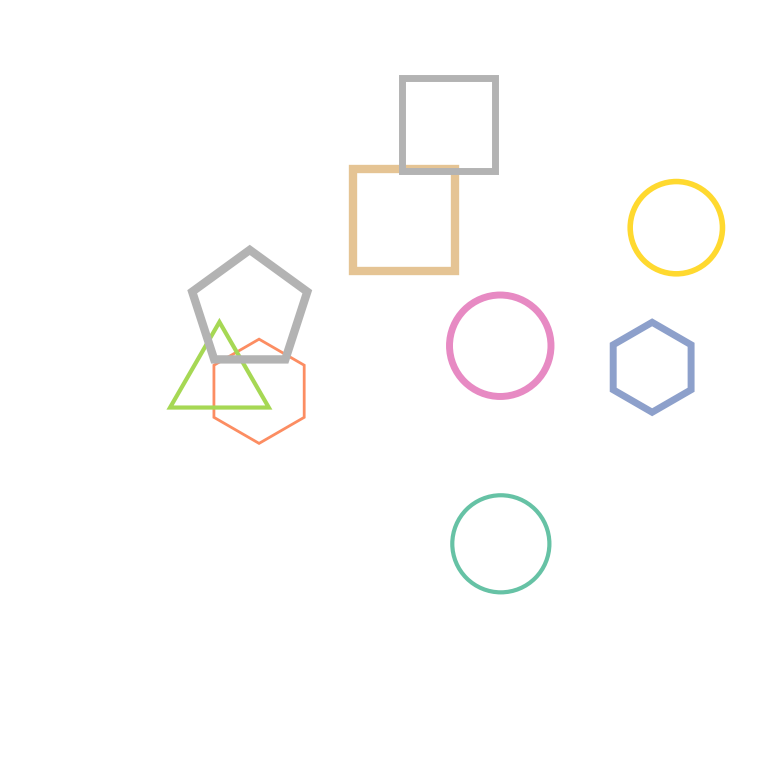[{"shape": "circle", "thickness": 1.5, "radius": 0.32, "center": [0.65, 0.294]}, {"shape": "hexagon", "thickness": 1, "radius": 0.34, "center": [0.336, 0.492]}, {"shape": "hexagon", "thickness": 2.5, "radius": 0.29, "center": [0.847, 0.523]}, {"shape": "circle", "thickness": 2.5, "radius": 0.33, "center": [0.65, 0.551]}, {"shape": "triangle", "thickness": 1.5, "radius": 0.37, "center": [0.285, 0.508]}, {"shape": "circle", "thickness": 2, "radius": 0.3, "center": [0.878, 0.704]}, {"shape": "square", "thickness": 3, "radius": 0.33, "center": [0.524, 0.714]}, {"shape": "square", "thickness": 2.5, "radius": 0.3, "center": [0.583, 0.838]}, {"shape": "pentagon", "thickness": 3, "radius": 0.39, "center": [0.324, 0.597]}]